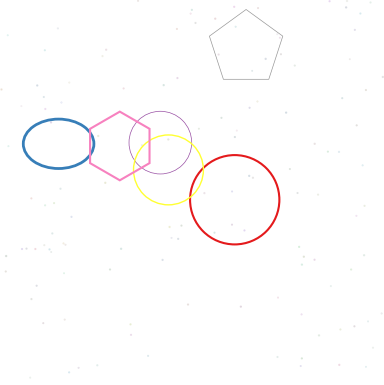[{"shape": "circle", "thickness": 1.5, "radius": 0.58, "center": [0.61, 0.481]}, {"shape": "oval", "thickness": 2, "radius": 0.46, "center": [0.152, 0.626]}, {"shape": "circle", "thickness": 0.5, "radius": 0.41, "center": [0.417, 0.63]}, {"shape": "circle", "thickness": 1, "radius": 0.45, "center": [0.438, 0.559]}, {"shape": "hexagon", "thickness": 1.5, "radius": 0.45, "center": [0.311, 0.621]}, {"shape": "pentagon", "thickness": 0.5, "radius": 0.5, "center": [0.639, 0.875]}]